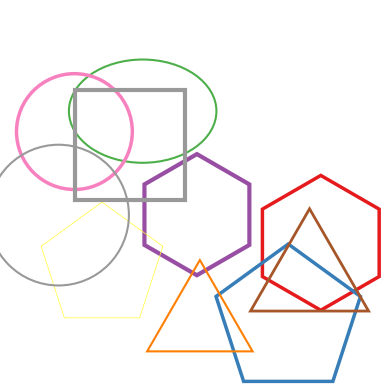[{"shape": "hexagon", "thickness": 2.5, "radius": 0.88, "center": [0.833, 0.369]}, {"shape": "pentagon", "thickness": 2.5, "radius": 0.99, "center": [0.749, 0.169]}, {"shape": "oval", "thickness": 1.5, "radius": 0.96, "center": [0.371, 0.711]}, {"shape": "hexagon", "thickness": 3, "radius": 0.79, "center": [0.511, 0.442]}, {"shape": "triangle", "thickness": 1.5, "radius": 0.79, "center": [0.519, 0.166]}, {"shape": "pentagon", "thickness": 0.5, "radius": 0.83, "center": [0.265, 0.309]}, {"shape": "triangle", "thickness": 2, "radius": 0.89, "center": [0.804, 0.281]}, {"shape": "circle", "thickness": 2.5, "radius": 0.75, "center": [0.193, 0.658]}, {"shape": "square", "thickness": 3, "radius": 0.72, "center": [0.337, 0.623]}, {"shape": "circle", "thickness": 1.5, "radius": 0.91, "center": [0.152, 0.441]}]